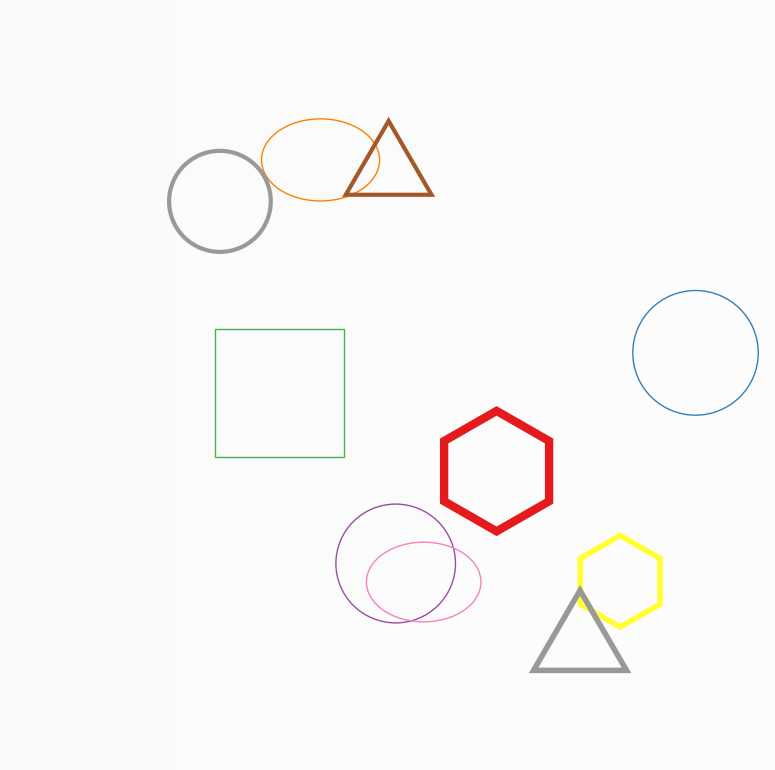[{"shape": "hexagon", "thickness": 3, "radius": 0.39, "center": [0.641, 0.388]}, {"shape": "circle", "thickness": 0.5, "radius": 0.4, "center": [0.897, 0.542]}, {"shape": "square", "thickness": 0.5, "radius": 0.42, "center": [0.361, 0.49]}, {"shape": "circle", "thickness": 0.5, "radius": 0.39, "center": [0.511, 0.268]}, {"shape": "oval", "thickness": 0.5, "radius": 0.38, "center": [0.414, 0.792]}, {"shape": "hexagon", "thickness": 2, "radius": 0.3, "center": [0.8, 0.245]}, {"shape": "triangle", "thickness": 1.5, "radius": 0.32, "center": [0.501, 0.779]}, {"shape": "oval", "thickness": 0.5, "radius": 0.37, "center": [0.547, 0.244]}, {"shape": "triangle", "thickness": 2, "radius": 0.35, "center": [0.748, 0.164]}, {"shape": "circle", "thickness": 1.5, "radius": 0.33, "center": [0.284, 0.738]}]